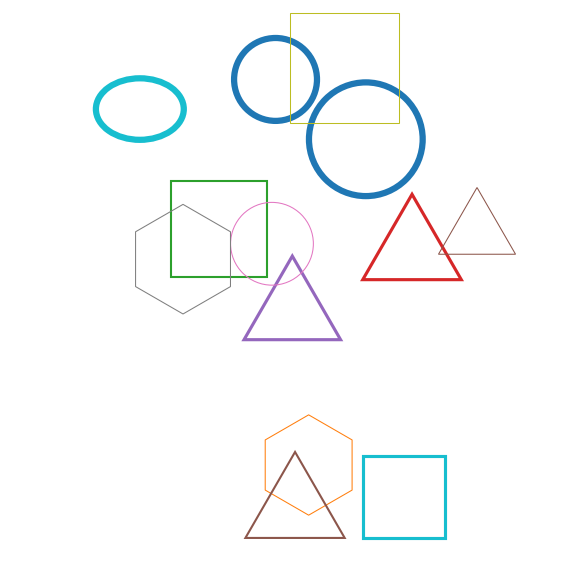[{"shape": "circle", "thickness": 3, "radius": 0.49, "center": [0.633, 0.758]}, {"shape": "circle", "thickness": 3, "radius": 0.36, "center": [0.477, 0.862]}, {"shape": "hexagon", "thickness": 0.5, "radius": 0.43, "center": [0.534, 0.194]}, {"shape": "square", "thickness": 1, "radius": 0.42, "center": [0.379, 0.602]}, {"shape": "triangle", "thickness": 1.5, "radius": 0.49, "center": [0.713, 0.564]}, {"shape": "triangle", "thickness": 1.5, "radius": 0.48, "center": [0.506, 0.459]}, {"shape": "triangle", "thickness": 0.5, "radius": 0.39, "center": [0.826, 0.597]}, {"shape": "triangle", "thickness": 1, "radius": 0.5, "center": [0.511, 0.117]}, {"shape": "circle", "thickness": 0.5, "radius": 0.36, "center": [0.471, 0.577]}, {"shape": "hexagon", "thickness": 0.5, "radius": 0.47, "center": [0.317, 0.55]}, {"shape": "square", "thickness": 0.5, "radius": 0.47, "center": [0.597, 0.881]}, {"shape": "oval", "thickness": 3, "radius": 0.38, "center": [0.242, 0.81]}, {"shape": "square", "thickness": 1.5, "radius": 0.35, "center": [0.7, 0.139]}]